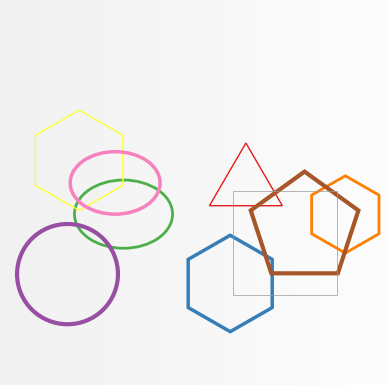[{"shape": "triangle", "thickness": 1, "radius": 0.54, "center": [0.635, 0.52]}, {"shape": "hexagon", "thickness": 2.5, "radius": 0.63, "center": [0.594, 0.264]}, {"shape": "oval", "thickness": 2, "radius": 0.63, "center": [0.319, 0.444]}, {"shape": "circle", "thickness": 3, "radius": 0.65, "center": [0.174, 0.288]}, {"shape": "hexagon", "thickness": 2, "radius": 0.5, "center": [0.891, 0.443]}, {"shape": "hexagon", "thickness": 1, "radius": 0.65, "center": [0.204, 0.584]}, {"shape": "pentagon", "thickness": 3, "radius": 0.73, "center": [0.786, 0.408]}, {"shape": "oval", "thickness": 2.5, "radius": 0.58, "center": [0.297, 0.525]}, {"shape": "square", "thickness": 0.5, "radius": 0.67, "center": [0.736, 0.37]}]